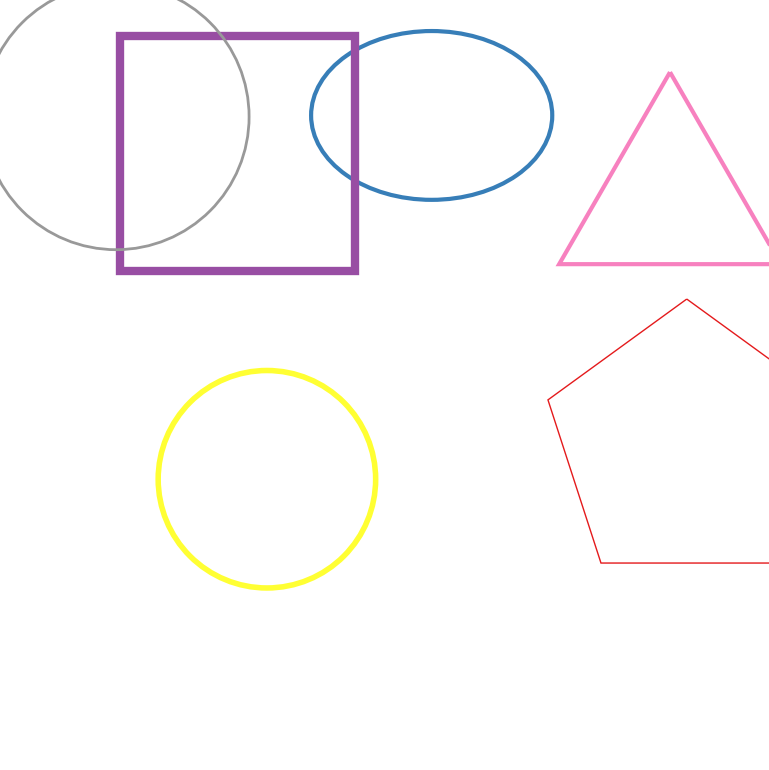[{"shape": "pentagon", "thickness": 0.5, "radius": 0.95, "center": [0.892, 0.422]}, {"shape": "oval", "thickness": 1.5, "radius": 0.78, "center": [0.561, 0.85]}, {"shape": "square", "thickness": 3, "radius": 0.76, "center": [0.308, 0.801]}, {"shape": "circle", "thickness": 2, "radius": 0.71, "center": [0.347, 0.378]}, {"shape": "triangle", "thickness": 1.5, "radius": 0.83, "center": [0.87, 0.74]}, {"shape": "circle", "thickness": 1, "radius": 0.86, "center": [0.151, 0.848]}]